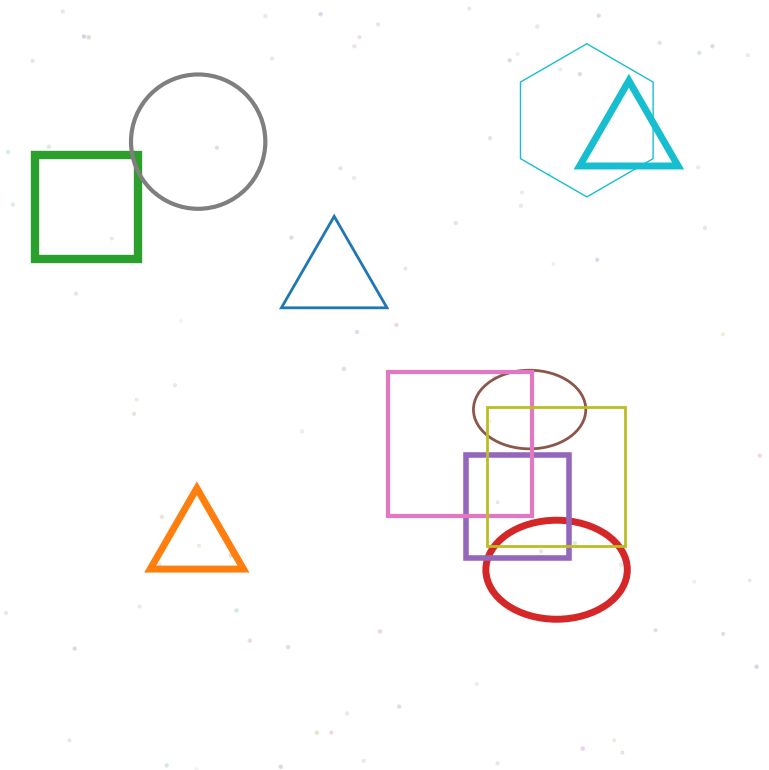[{"shape": "triangle", "thickness": 1, "radius": 0.4, "center": [0.434, 0.64]}, {"shape": "triangle", "thickness": 2.5, "radius": 0.35, "center": [0.256, 0.296]}, {"shape": "square", "thickness": 3, "radius": 0.34, "center": [0.113, 0.731]}, {"shape": "oval", "thickness": 2.5, "radius": 0.46, "center": [0.723, 0.26]}, {"shape": "square", "thickness": 2, "radius": 0.34, "center": [0.672, 0.342]}, {"shape": "oval", "thickness": 1, "radius": 0.36, "center": [0.688, 0.468]}, {"shape": "square", "thickness": 1.5, "radius": 0.47, "center": [0.597, 0.423]}, {"shape": "circle", "thickness": 1.5, "radius": 0.44, "center": [0.257, 0.816]}, {"shape": "square", "thickness": 1, "radius": 0.45, "center": [0.722, 0.381]}, {"shape": "hexagon", "thickness": 0.5, "radius": 0.5, "center": [0.762, 0.844]}, {"shape": "triangle", "thickness": 2.5, "radius": 0.37, "center": [0.817, 0.821]}]